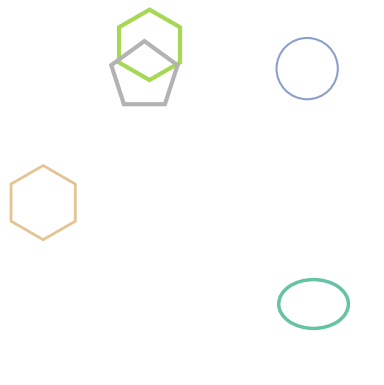[{"shape": "oval", "thickness": 2.5, "radius": 0.45, "center": [0.814, 0.21]}, {"shape": "circle", "thickness": 1.5, "radius": 0.4, "center": [0.798, 0.822]}, {"shape": "hexagon", "thickness": 3, "radius": 0.46, "center": [0.388, 0.884]}, {"shape": "hexagon", "thickness": 2, "radius": 0.48, "center": [0.112, 0.474]}, {"shape": "pentagon", "thickness": 3, "radius": 0.45, "center": [0.375, 0.803]}]